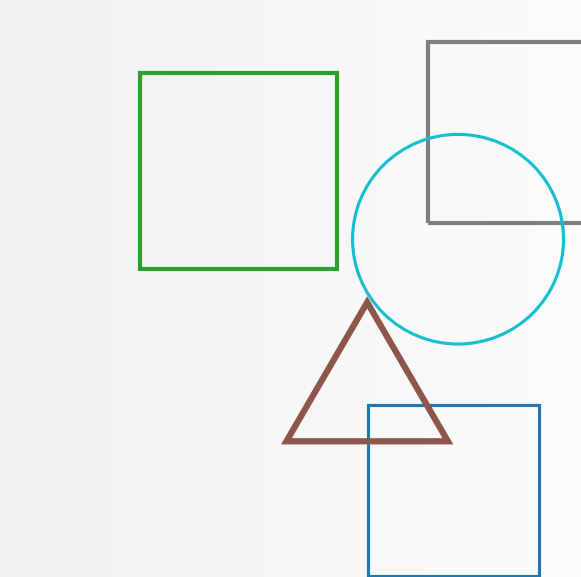[{"shape": "square", "thickness": 1.5, "radius": 0.74, "center": [0.78, 0.15]}, {"shape": "square", "thickness": 2, "radius": 0.85, "center": [0.411, 0.703]}, {"shape": "triangle", "thickness": 3, "radius": 0.8, "center": [0.632, 0.315]}, {"shape": "square", "thickness": 2, "radius": 0.78, "center": [0.892, 0.77]}, {"shape": "circle", "thickness": 1.5, "radius": 0.91, "center": [0.788, 0.585]}]